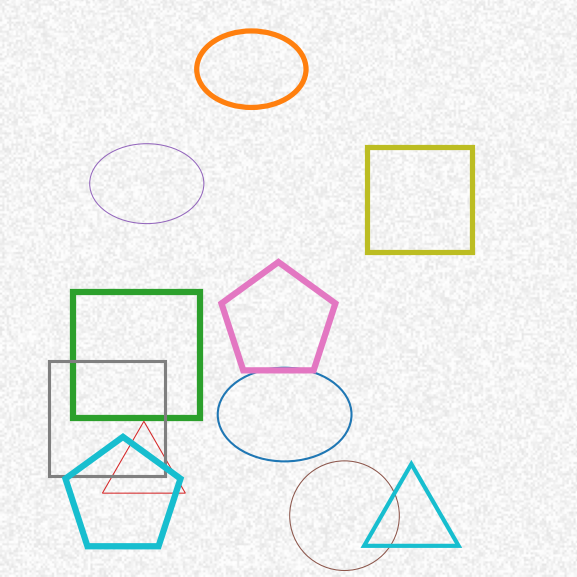[{"shape": "oval", "thickness": 1, "radius": 0.58, "center": [0.493, 0.281]}, {"shape": "oval", "thickness": 2.5, "radius": 0.47, "center": [0.435, 0.879]}, {"shape": "square", "thickness": 3, "radius": 0.55, "center": [0.236, 0.385]}, {"shape": "triangle", "thickness": 0.5, "radius": 0.41, "center": [0.249, 0.187]}, {"shape": "oval", "thickness": 0.5, "radius": 0.49, "center": [0.254, 0.681]}, {"shape": "circle", "thickness": 0.5, "radius": 0.47, "center": [0.597, 0.106]}, {"shape": "pentagon", "thickness": 3, "radius": 0.52, "center": [0.482, 0.442]}, {"shape": "square", "thickness": 1.5, "radius": 0.5, "center": [0.185, 0.274]}, {"shape": "square", "thickness": 2.5, "radius": 0.45, "center": [0.726, 0.653]}, {"shape": "pentagon", "thickness": 3, "radius": 0.52, "center": [0.213, 0.138]}, {"shape": "triangle", "thickness": 2, "radius": 0.47, "center": [0.712, 0.101]}]